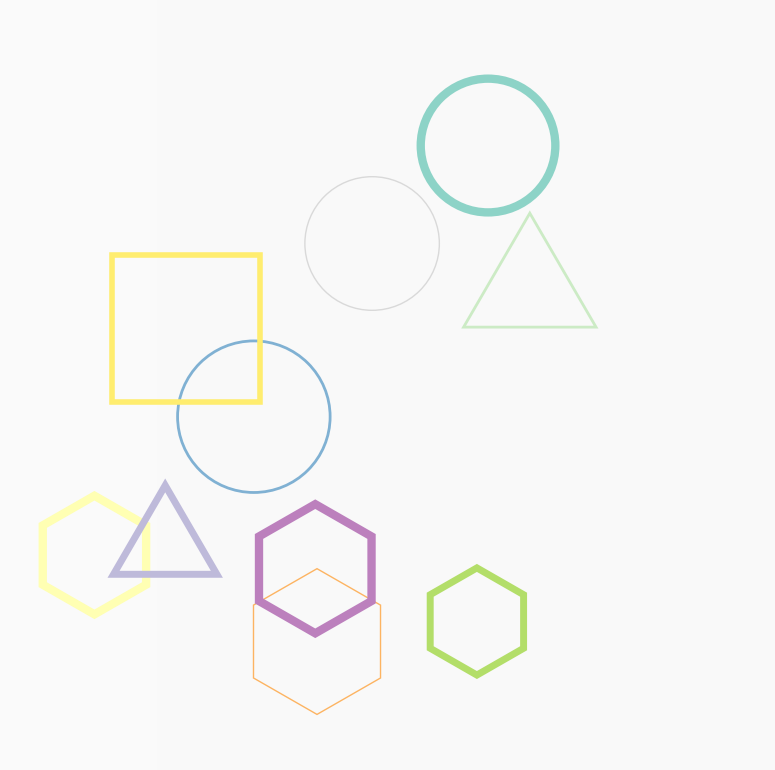[{"shape": "circle", "thickness": 3, "radius": 0.43, "center": [0.63, 0.811]}, {"shape": "hexagon", "thickness": 3, "radius": 0.39, "center": [0.122, 0.279]}, {"shape": "triangle", "thickness": 2.5, "radius": 0.38, "center": [0.213, 0.293]}, {"shape": "circle", "thickness": 1, "radius": 0.49, "center": [0.328, 0.459]}, {"shape": "hexagon", "thickness": 0.5, "radius": 0.47, "center": [0.409, 0.167]}, {"shape": "hexagon", "thickness": 2.5, "radius": 0.35, "center": [0.615, 0.193]}, {"shape": "circle", "thickness": 0.5, "radius": 0.43, "center": [0.48, 0.684]}, {"shape": "hexagon", "thickness": 3, "radius": 0.42, "center": [0.407, 0.261]}, {"shape": "triangle", "thickness": 1, "radius": 0.49, "center": [0.684, 0.624]}, {"shape": "square", "thickness": 2, "radius": 0.48, "center": [0.24, 0.574]}]